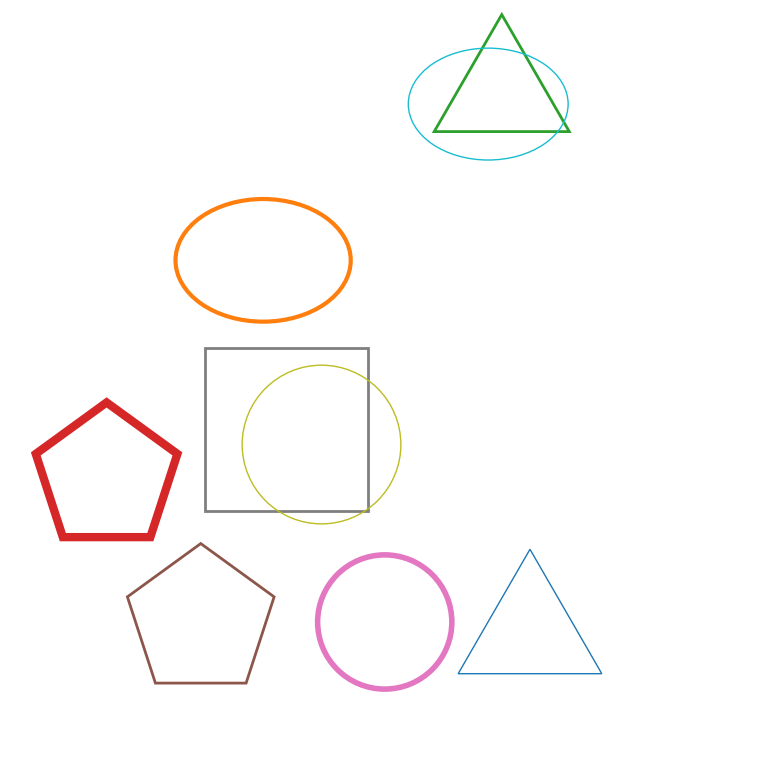[{"shape": "triangle", "thickness": 0.5, "radius": 0.54, "center": [0.688, 0.179]}, {"shape": "oval", "thickness": 1.5, "radius": 0.57, "center": [0.342, 0.662]}, {"shape": "triangle", "thickness": 1, "radius": 0.51, "center": [0.652, 0.88]}, {"shape": "pentagon", "thickness": 3, "radius": 0.48, "center": [0.138, 0.381]}, {"shape": "pentagon", "thickness": 1, "radius": 0.5, "center": [0.261, 0.194]}, {"shape": "circle", "thickness": 2, "radius": 0.44, "center": [0.5, 0.192]}, {"shape": "square", "thickness": 1, "radius": 0.53, "center": [0.372, 0.442]}, {"shape": "circle", "thickness": 0.5, "radius": 0.52, "center": [0.418, 0.423]}, {"shape": "oval", "thickness": 0.5, "radius": 0.52, "center": [0.634, 0.865]}]